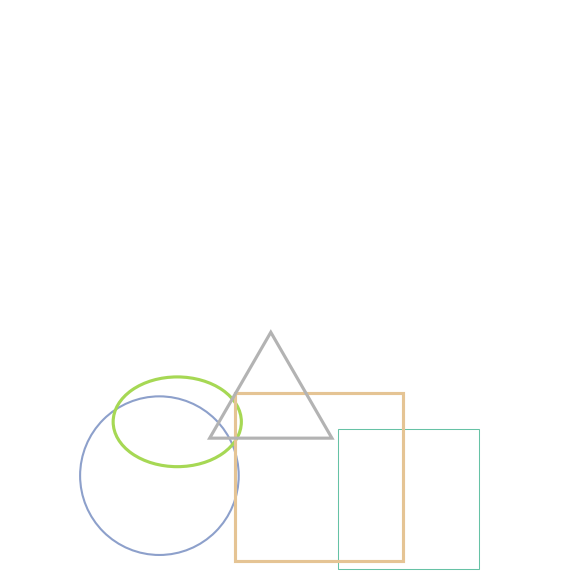[{"shape": "square", "thickness": 0.5, "radius": 0.61, "center": [0.707, 0.135]}, {"shape": "circle", "thickness": 1, "radius": 0.69, "center": [0.276, 0.175]}, {"shape": "oval", "thickness": 1.5, "radius": 0.55, "center": [0.307, 0.269]}, {"shape": "square", "thickness": 1.5, "radius": 0.73, "center": [0.552, 0.173]}, {"shape": "triangle", "thickness": 1.5, "radius": 0.61, "center": [0.469, 0.302]}]